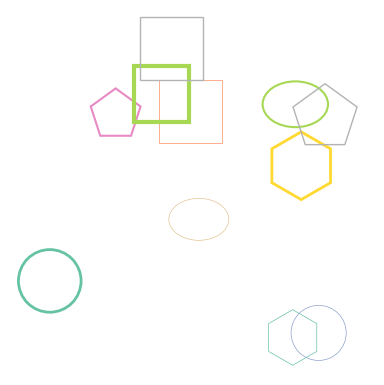[{"shape": "hexagon", "thickness": 0.5, "radius": 0.36, "center": [0.76, 0.123]}, {"shape": "circle", "thickness": 2, "radius": 0.41, "center": [0.129, 0.27]}, {"shape": "square", "thickness": 0.5, "radius": 0.41, "center": [0.495, 0.711]}, {"shape": "circle", "thickness": 0.5, "radius": 0.36, "center": [0.828, 0.135]}, {"shape": "pentagon", "thickness": 1.5, "radius": 0.34, "center": [0.3, 0.702]}, {"shape": "oval", "thickness": 1.5, "radius": 0.42, "center": [0.767, 0.729]}, {"shape": "square", "thickness": 3, "radius": 0.36, "center": [0.42, 0.756]}, {"shape": "hexagon", "thickness": 2, "radius": 0.44, "center": [0.782, 0.57]}, {"shape": "oval", "thickness": 0.5, "radius": 0.39, "center": [0.516, 0.43]}, {"shape": "square", "thickness": 1, "radius": 0.41, "center": [0.446, 0.874]}, {"shape": "pentagon", "thickness": 1, "radius": 0.44, "center": [0.844, 0.695]}]